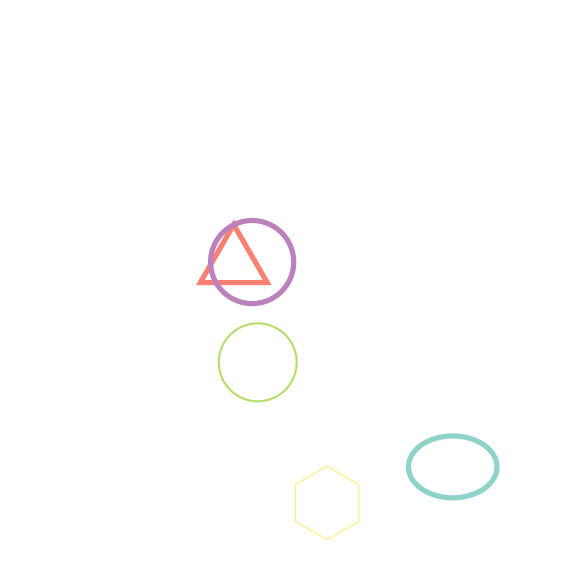[{"shape": "oval", "thickness": 2.5, "radius": 0.38, "center": [0.784, 0.191]}, {"shape": "triangle", "thickness": 2.5, "radius": 0.33, "center": [0.405, 0.543]}, {"shape": "circle", "thickness": 1, "radius": 0.34, "center": [0.446, 0.372]}, {"shape": "circle", "thickness": 2.5, "radius": 0.36, "center": [0.437, 0.545]}, {"shape": "hexagon", "thickness": 0.5, "radius": 0.32, "center": [0.566, 0.128]}]